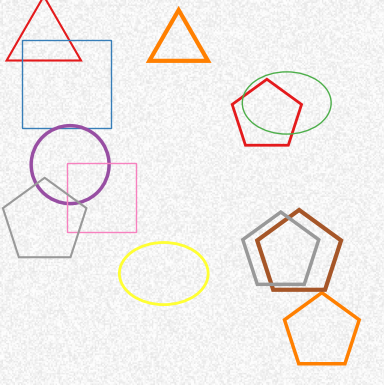[{"shape": "triangle", "thickness": 1.5, "radius": 0.56, "center": [0.114, 0.899]}, {"shape": "pentagon", "thickness": 2, "radius": 0.47, "center": [0.693, 0.699]}, {"shape": "square", "thickness": 1, "radius": 0.57, "center": [0.172, 0.782]}, {"shape": "oval", "thickness": 1, "radius": 0.58, "center": [0.745, 0.733]}, {"shape": "circle", "thickness": 2.5, "radius": 0.51, "center": [0.182, 0.572]}, {"shape": "pentagon", "thickness": 2.5, "radius": 0.51, "center": [0.836, 0.138]}, {"shape": "triangle", "thickness": 3, "radius": 0.44, "center": [0.464, 0.886]}, {"shape": "oval", "thickness": 2, "radius": 0.58, "center": [0.425, 0.289]}, {"shape": "pentagon", "thickness": 3, "radius": 0.57, "center": [0.777, 0.34]}, {"shape": "square", "thickness": 1, "radius": 0.45, "center": [0.263, 0.487]}, {"shape": "pentagon", "thickness": 2.5, "radius": 0.52, "center": [0.729, 0.345]}, {"shape": "pentagon", "thickness": 1.5, "radius": 0.57, "center": [0.116, 0.424]}]